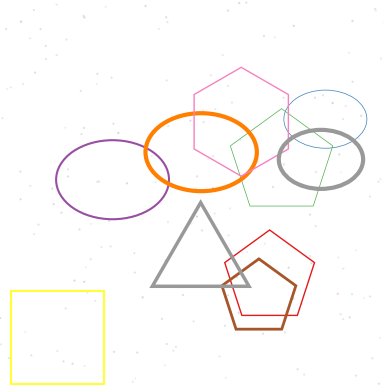[{"shape": "pentagon", "thickness": 1, "radius": 0.61, "center": [0.7, 0.28]}, {"shape": "oval", "thickness": 0.5, "radius": 0.54, "center": [0.845, 0.691]}, {"shape": "pentagon", "thickness": 0.5, "radius": 0.7, "center": [0.731, 0.578]}, {"shape": "oval", "thickness": 1.5, "radius": 0.73, "center": [0.292, 0.533]}, {"shape": "oval", "thickness": 3, "radius": 0.72, "center": [0.523, 0.605]}, {"shape": "square", "thickness": 1.5, "radius": 0.61, "center": [0.149, 0.123]}, {"shape": "pentagon", "thickness": 2, "radius": 0.5, "center": [0.672, 0.227]}, {"shape": "hexagon", "thickness": 1, "radius": 0.71, "center": [0.627, 0.684]}, {"shape": "oval", "thickness": 3, "radius": 0.55, "center": [0.834, 0.586]}, {"shape": "triangle", "thickness": 2.5, "radius": 0.72, "center": [0.521, 0.329]}]